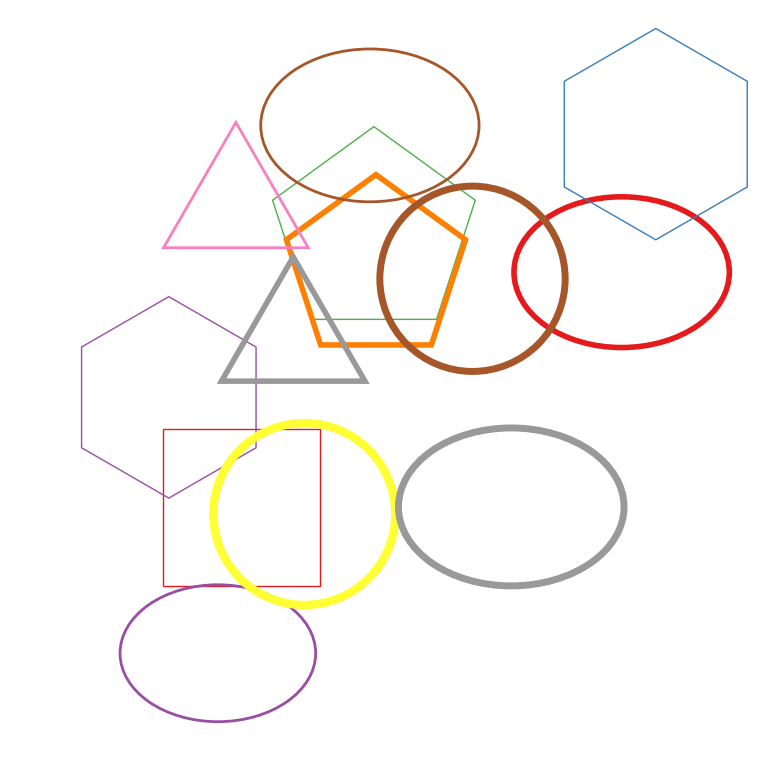[{"shape": "oval", "thickness": 2, "radius": 0.7, "center": [0.807, 0.647]}, {"shape": "square", "thickness": 0.5, "radius": 0.51, "center": [0.313, 0.341]}, {"shape": "hexagon", "thickness": 0.5, "radius": 0.69, "center": [0.852, 0.826]}, {"shape": "pentagon", "thickness": 0.5, "radius": 0.69, "center": [0.486, 0.697]}, {"shape": "oval", "thickness": 1, "radius": 0.64, "center": [0.283, 0.152]}, {"shape": "hexagon", "thickness": 0.5, "radius": 0.65, "center": [0.219, 0.484]}, {"shape": "pentagon", "thickness": 2, "radius": 0.61, "center": [0.488, 0.651]}, {"shape": "circle", "thickness": 3, "radius": 0.59, "center": [0.395, 0.332]}, {"shape": "oval", "thickness": 1, "radius": 0.71, "center": [0.48, 0.837]}, {"shape": "circle", "thickness": 2.5, "radius": 0.6, "center": [0.614, 0.638]}, {"shape": "triangle", "thickness": 1, "radius": 0.54, "center": [0.306, 0.732]}, {"shape": "triangle", "thickness": 2, "radius": 0.54, "center": [0.381, 0.559]}, {"shape": "oval", "thickness": 2.5, "radius": 0.73, "center": [0.664, 0.342]}]